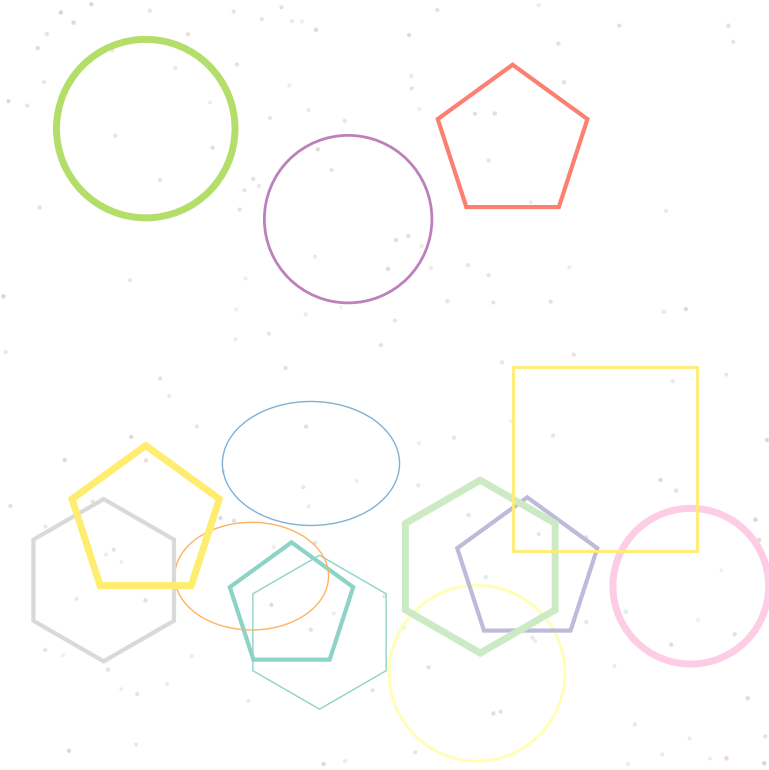[{"shape": "hexagon", "thickness": 0.5, "radius": 0.5, "center": [0.415, 0.179]}, {"shape": "pentagon", "thickness": 1.5, "radius": 0.42, "center": [0.379, 0.211]}, {"shape": "circle", "thickness": 1, "radius": 0.57, "center": [0.619, 0.126]}, {"shape": "pentagon", "thickness": 1.5, "radius": 0.48, "center": [0.685, 0.258]}, {"shape": "pentagon", "thickness": 1.5, "radius": 0.51, "center": [0.666, 0.814]}, {"shape": "oval", "thickness": 0.5, "radius": 0.58, "center": [0.404, 0.398]}, {"shape": "oval", "thickness": 0.5, "radius": 0.5, "center": [0.327, 0.252]}, {"shape": "circle", "thickness": 2.5, "radius": 0.58, "center": [0.189, 0.833]}, {"shape": "circle", "thickness": 2.5, "radius": 0.51, "center": [0.897, 0.239]}, {"shape": "hexagon", "thickness": 1.5, "radius": 0.53, "center": [0.135, 0.247]}, {"shape": "circle", "thickness": 1, "radius": 0.54, "center": [0.452, 0.715]}, {"shape": "hexagon", "thickness": 2.5, "radius": 0.56, "center": [0.624, 0.264]}, {"shape": "square", "thickness": 1, "radius": 0.6, "center": [0.786, 0.404]}, {"shape": "pentagon", "thickness": 2.5, "radius": 0.5, "center": [0.189, 0.321]}]